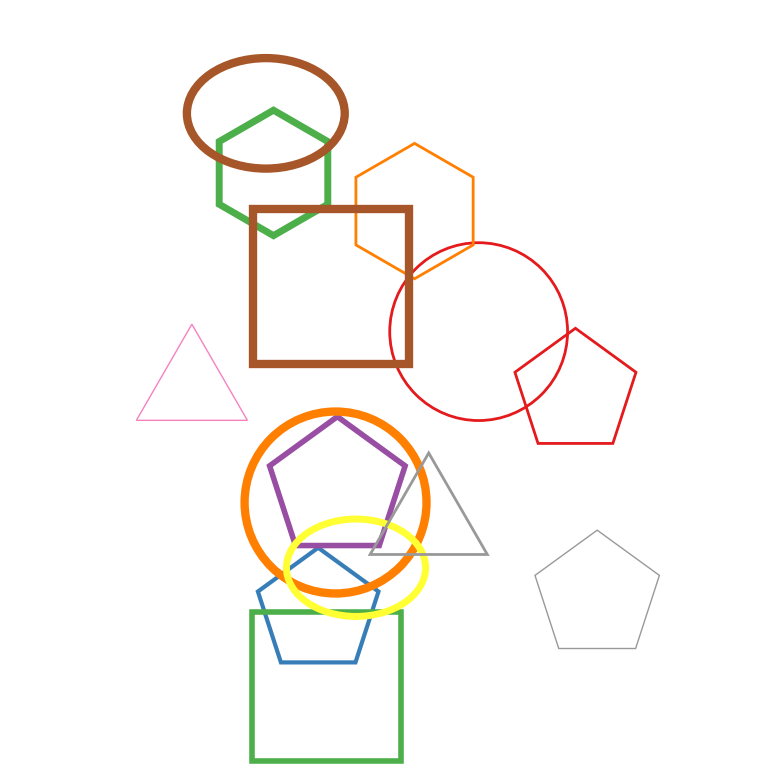[{"shape": "pentagon", "thickness": 1, "radius": 0.41, "center": [0.747, 0.491]}, {"shape": "circle", "thickness": 1, "radius": 0.58, "center": [0.622, 0.569]}, {"shape": "pentagon", "thickness": 1.5, "radius": 0.41, "center": [0.413, 0.206]}, {"shape": "hexagon", "thickness": 2.5, "radius": 0.41, "center": [0.355, 0.775]}, {"shape": "square", "thickness": 2, "radius": 0.48, "center": [0.425, 0.108]}, {"shape": "pentagon", "thickness": 2, "radius": 0.46, "center": [0.438, 0.366]}, {"shape": "circle", "thickness": 3, "radius": 0.59, "center": [0.436, 0.347]}, {"shape": "hexagon", "thickness": 1, "radius": 0.44, "center": [0.538, 0.726]}, {"shape": "oval", "thickness": 2.5, "radius": 0.45, "center": [0.462, 0.263]}, {"shape": "square", "thickness": 3, "radius": 0.5, "center": [0.43, 0.628]}, {"shape": "oval", "thickness": 3, "radius": 0.51, "center": [0.345, 0.853]}, {"shape": "triangle", "thickness": 0.5, "radius": 0.42, "center": [0.249, 0.496]}, {"shape": "triangle", "thickness": 1, "radius": 0.44, "center": [0.557, 0.324]}, {"shape": "pentagon", "thickness": 0.5, "radius": 0.42, "center": [0.776, 0.226]}]